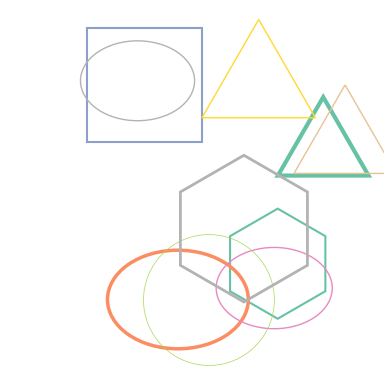[{"shape": "triangle", "thickness": 3, "radius": 0.68, "center": [0.84, 0.612]}, {"shape": "hexagon", "thickness": 1.5, "radius": 0.71, "center": [0.721, 0.315]}, {"shape": "oval", "thickness": 2.5, "radius": 0.91, "center": [0.462, 0.222]}, {"shape": "square", "thickness": 1.5, "radius": 0.74, "center": [0.376, 0.779]}, {"shape": "oval", "thickness": 1, "radius": 0.75, "center": [0.712, 0.252]}, {"shape": "circle", "thickness": 0.5, "radius": 0.85, "center": [0.543, 0.221]}, {"shape": "triangle", "thickness": 1, "radius": 0.85, "center": [0.672, 0.779]}, {"shape": "triangle", "thickness": 1, "radius": 0.77, "center": [0.896, 0.626]}, {"shape": "hexagon", "thickness": 2, "radius": 0.95, "center": [0.634, 0.406]}, {"shape": "oval", "thickness": 1, "radius": 0.74, "center": [0.357, 0.79]}]